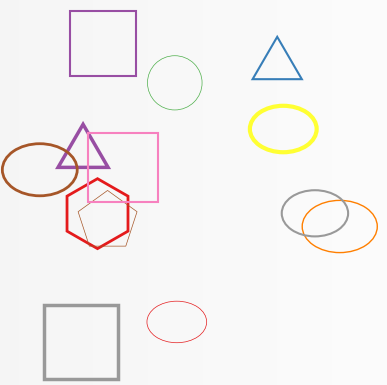[{"shape": "hexagon", "thickness": 2, "radius": 0.45, "center": [0.252, 0.445]}, {"shape": "oval", "thickness": 0.5, "radius": 0.39, "center": [0.456, 0.164]}, {"shape": "triangle", "thickness": 1.5, "radius": 0.37, "center": [0.715, 0.831]}, {"shape": "circle", "thickness": 0.5, "radius": 0.35, "center": [0.451, 0.785]}, {"shape": "square", "thickness": 1.5, "radius": 0.43, "center": [0.267, 0.887]}, {"shape": "triangle", "thickness": 2.5, "radius": 0.37, "center": [0.214, 0.603]}, {"shape": "oval", "thickness": 1, "radius": 0.48, "center": [0.877, 0.412]}, {"shape": "oval", "thickness": 3, "radius": 0.43, "center": [0.731, 0.665]}, {"shape": "pentagon", "thickness": 0.5, "radius": 0.4, "center": [0.278, 0.425]}, {"shape": "oval", "thickness": 2, "radius": 0.48, "center": [0.103, 0.559]}, {"shape": "square", "thickness": 1.5, "radius": 0.45, "center": [0.318, 0.565]}, {"shape": "oval", "thickness": 1.5, "radius": 0.43, "center": [0.813, 0.446]}, {"shape": "square", "thickness": 2.5, "radius": 0.48, "center": [0.21, 0.112]}]